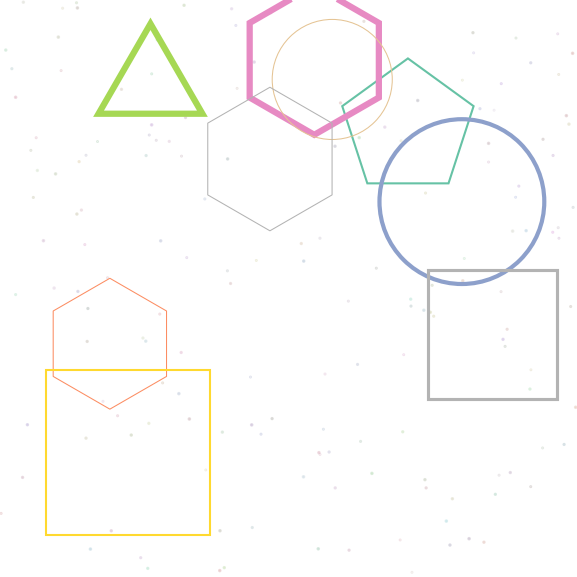[{"shape": "pentagon", "thickness": 1, "radius": 0.6, "center": [0.706, 0.778]}, {"shape": "hexagon", "thickness": 0.5, "radius": 0.57, "center": [0.19, 0.404]}, {"shape": "circle", "thickness": 2, "radius": 0.71, "center": [0.8, 0.65]}, {"shape": "hexagon", "thickness": 3, "radius": 0.65, "center": [0.544, 0.895]}, {"shape": "triangle", "thickness": 3, "radius": 0.52, "center": [0.261, 0.854]}, {"shape": "square", "thickness": 1, "radius": 0.71, "center": [0.222, 0.215]}, {"shape": "circle", "thickness": 0.5, "radius": 0.52, "center": [0.575, 0.862]}, {"shape": "square", "thickness": 1.5, "radius": 0.56, "center": [0.852, 0.42]}, {"shape": "hexagon", "thickness": 0.5, "radius": 0.62, "center": [0.467, 0.724]}]